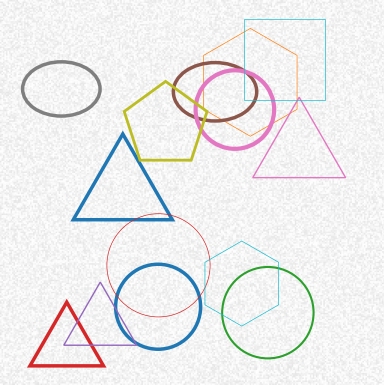[{"shape": "circle", "thickness": 2.5, "radius": 0.55, "center": [0.411, 0.203]}, {"shape": "triangle", "thickness": 2.5, "radius": 0.74, "center": [0.319, 0.504]}, {"shape": "hexagon", "thickness": 0.5, "radius": 0.7, "center": [0.65, 0.786]}, {"shape": "circle", "thickness": 1.5, "radius": 0.59, "center": [0.696, 0.188]}, {"shape": "circle", "thickness": 0.5, "radius": 0.67, "center": [0.412, 0.311]}, {"shape": "triangle", "thickness": 2.5, "radius": 0.55, "center": [0.173, 0.105]}, {"shape": "triangle", "thickness": 1, "radius": 0.55, "center": [0.26, 0.158]}, {"shape": "oval", "thickness": 2.5, "radius": 0.54, "center": [0.559, 0.762]}, {"shape": "circle", "thickness": 3, "radius": 0.51, "center": [0.61, 0.715]}, {"shape": "triangle", "thickness": 1, "radius": 0.7, "center": [0.777, 0.608]}, {"shape": "oval", "thickness": 2.5, "radius": 0.5, "center": [0.159, 0.769]}, {"shape": "pentagon", "thickness": 2, "radius": 0.57, "center": [0.43, 0.675]}, {"shape": "square", "thickness": 0.5, "radius": 0.53, "center": [0.739, 0.845]}, {"shape": "hexagon", "thickness": 0.5, "radius": 0.55, "center": [0.628, 0.263]}]